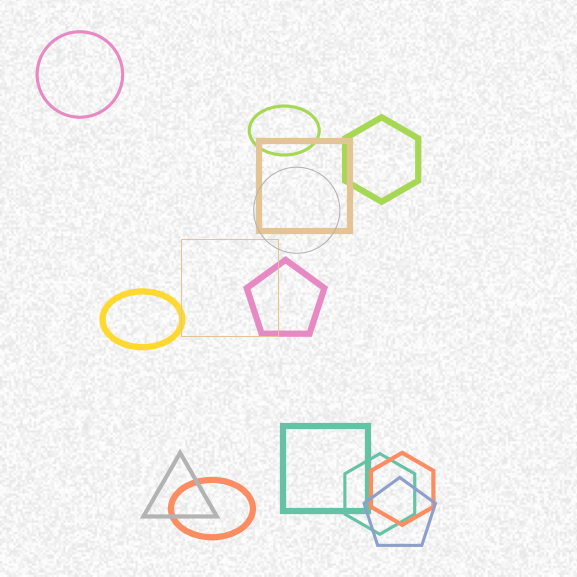[{"shape": "hexagon", "thickness": 1.5, "radius": 0.35, "center": [0.658, 0.144]}, {"shape": "square", "thickness": 3, "radius": 0.37, "center": [0.563, 0.188]}, {"shape": "hexagon", "thickness": 2, "radius": 0.31, "center": [0.696, 0.153]}, {"shape": "oval", "thickness": 3, "radius": 0.35, "center": [0.367, 0.118]}, {"shape": "pentagon", "thickness": 1.5, "radius": 0.33, "center": [0.692, 0.107]}, {"shape": "circle", "thickness": 1.5, "radius": 0.37, "center": [0.138, 0.87]}, {"shape": "pentagon", "thickness": 3, "radius": 0.35, "center": [0.495, 0.478]}, {"shape": "hexagon", "thickness": 3, "radius": 0.37, "center": [0.661, 0.723]}, {"shape": "oval", "thickness": 1.5, "radius": 0.3, "center": [0.492, 0.773]}, {"shape": "oval", "thickness": 3, "radius": 0.35, "center": [0.247, 0.446]}, {"shape": "square", "thickness": 0.5, "radius": 0.42, "center": [0.398, 0.502]}, {"shape": "square", "thickness": 3, "radius": 0.39, "center": [0.527, 0.677]}, {"shape": "triangle", "thickness": 2, "radius": 0.37, "center": [0.312, 0.142]}, {"shape": "circle", "thickness": 0.5, "radius": 0.37, "center": [0.514, 0.635]}]